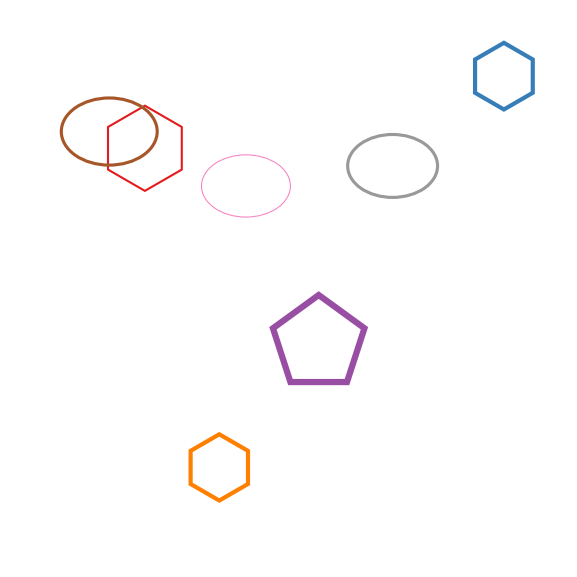[{"shape": "hexagon", "thickness": 1, "radius": 0.37, "center": [0.251, 0.742]}, {"shape": "hexagon", "thickness": 2, "radius": 0.29, "center": [0.873, 0.867]}, {"shape": "pentagon", "thickness": 3, "radius": 0.42, "center": [0.552, 0.405]}, {"shape": "hexagon", "thickness": 2, "radius": 0.29, "center": [0.38, 0.19]}, {"shape": "oval", "thickness": 1.5, "radius": 0.42, "center": [0.189, 0.771]}, {"shape": "oval", "thickness": 0.5, "radius": 0.38, "center": [0.426, 0.677]}, {"shape": "oval", "thickness": 1.5, "radius": 0.39, "center": [0.68, 0.712]}]